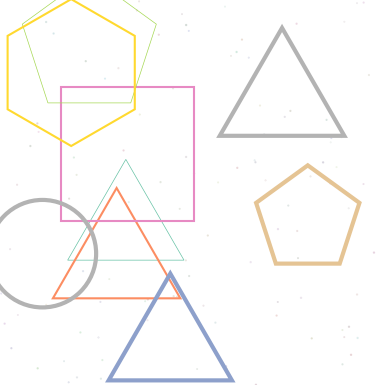[{"shape": "triangle", "thickness": 0.5, "radius": 0.87, "center": [0.327, 0.412]}, {"shape": "triangle", "thickness": 1.5, "radius": 0.96, "center": [0.303, 0.321]}, {"shape": "triangle", "thickness": 3, "radius": 0.92, "center": [0.442, 0.104]}, {"shape": "square", "thickness": 1.5, "radius": 0.87, "center": [0.331, 0.6]}, {"shape": "pentagon", "thickness": 0.5, "radius": 0.91, "center": [0.232, 0.881]}, {"shape": "hexagon", "thickness": 1.5, "radius": 0.95, "center": [0.185, 0.811]}, {"shape": "pentagon", "thickness": 3, "radius": 0.71, "center": [0.799, 0.429]}, {"shape": "circle", "thickness": 3, "radius": 0.7, "center": [0.11, 0.341]}, {"shape": "triangle", "thickness": 3, "radius": 0.93, "center": [0.733, 0.741]}]